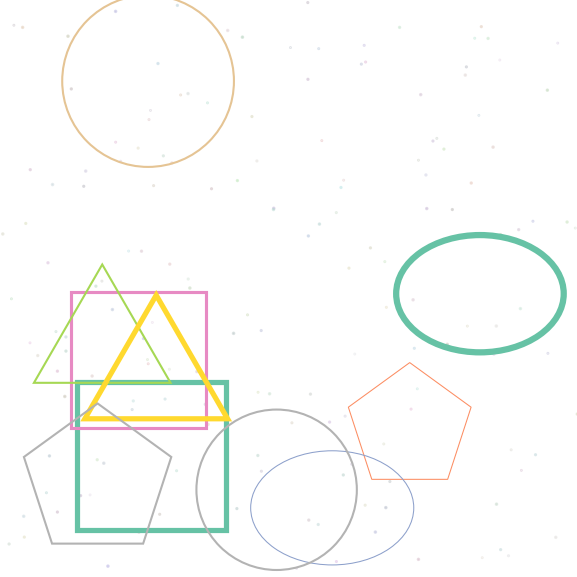[{"shape": "square", "thickness": 2.5, "radius": 0.64, "center": [0.262, 0.21]}, {"shape": "oval", "thickness": 3, "radius": 0.73, "center": [0.831, 0.491]}, {"shape": "pentagon", "thickness": 0.5, "radius": 0.56, "center": [0.709, 0.26]}, {"shape": "oval", "thickness": 0.5, "radius": 0.71, "center": [0.575, 0.12]}, {"shape": "square", "thickness": 1.5, "radius": 0.59, "center": [0.24, 0.376]}, {"shape": "triangle", "thickness": 1, "radius": 0.68, "center": [0.177, 0.405]}, {"shape": "triangle", "thickness": 2.5, "radius": 0.71, "center": [0.27, 0.345]}, {"shape": "circle", "thickness": 1, "radius": 0.74, "center": [0.256, 0.859]}, {"shape": "pentagon", "thickness": 1, "radius": 0.67, "center": [0.169, 0.166]}, {"shape": "circle", "thickness": 1, "radius": 0.69, "center": [0.479, 0.151]}]